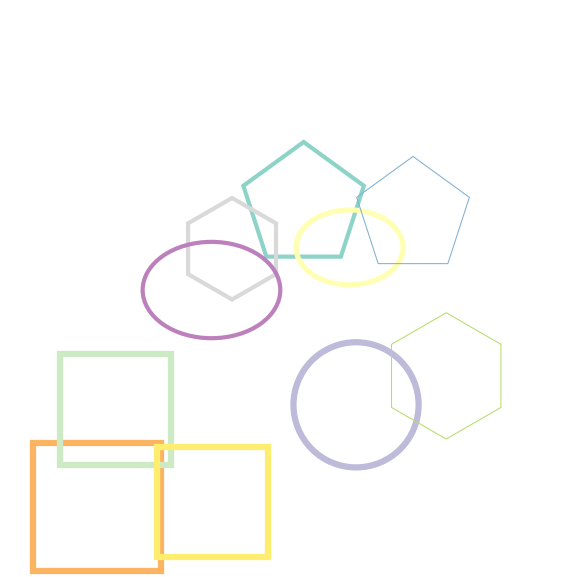[{"shape": "pentagon", "thickness": 2, "radius": 0.55, "center": [0.526, 0.643]}, {"shape": "oval", "thickness": 2.5, "radius": 0.46, "center": [0.605, 0.571]}, {"shape": "circle", "thickness": 3, "radius": 0.54, "center": [0.617, 0.298]}, {"shape": "pentagon", "thickness": 0.5, "radius": 0.51, "center": [0.715, 0.626]}, {"shape": "square", "thickness": 3, "radius": 0.55, "center": [0.168, 0.121]}, {"shape": "hexagon", "thickness": 0.5, "radius": 0.55, "center": [0.773, 0.348]}, {"shape": "hexagon", "thickness": 2, "radius": 0.44, "center": [0.402, 0.568]}, {"shape": "oval", "thickness": 2, "radius": 0.6, "center": [0.366, 0.497]}, {"shape": "square", "thickness": 3, "radius": 0.48, "center": [0.2, 0.29]}, {"shape": "square", "thickness": 3, "radius": 0.48, "center": [0.368, 0.13]}]